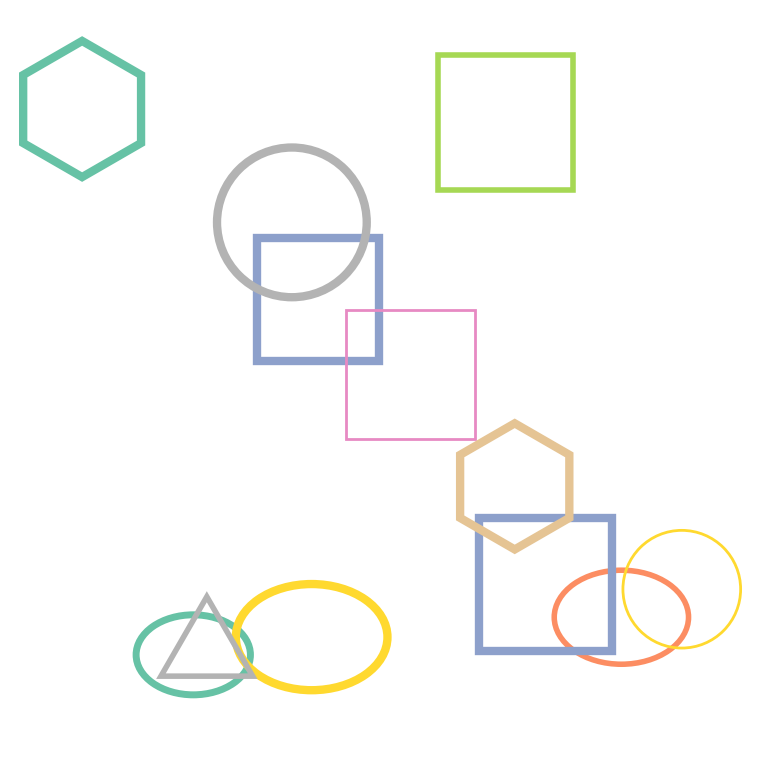[{"shape": "hexagon", "thickness": 3, "radius": 0.44, "center": [0.107, 0.858]}, {"shape": "oval", "thickness": 2.5, "radius": 0.37, "center": [0.251, 0.15]}, {"shape": "oval", "thickness": 2, "radius": 0.44, "center": [0.807, 0.198]}, {"shape": "square", "thickness": 3, "radius": 0.4, "center": [0.413, 0.611]}, {"shape": "square", "thickness": 3, "radius": 0.43, "center": [0.708, 0.241]}, {"shape": "square", "thickness": 1, "radius": 0.42, "center": [0.533, 0.513]}, {"shape": "square", "thickness": 2, "radius": 0.44, "center": [0.656, 0.841]}, {"shape": "circle", "thickness": 1, "radius": 0.38, "center": [0.885, 0.235]}, {"shape": "oval", "thickness": 3, "radius": 0.49, "center": [0.405, 0.173]}, {"shape": "hexagon", "thickness": 3, "radius": 0.41, "center": [0.668, 0.368]}, {"shape": "circle", "thickness": 3, "radius": 0.49, "center": [0.379, 0.711]}, {"shape": "triangle", "thickness": 2, "radius": 0.34, "center": [0.269, 0.156]}]